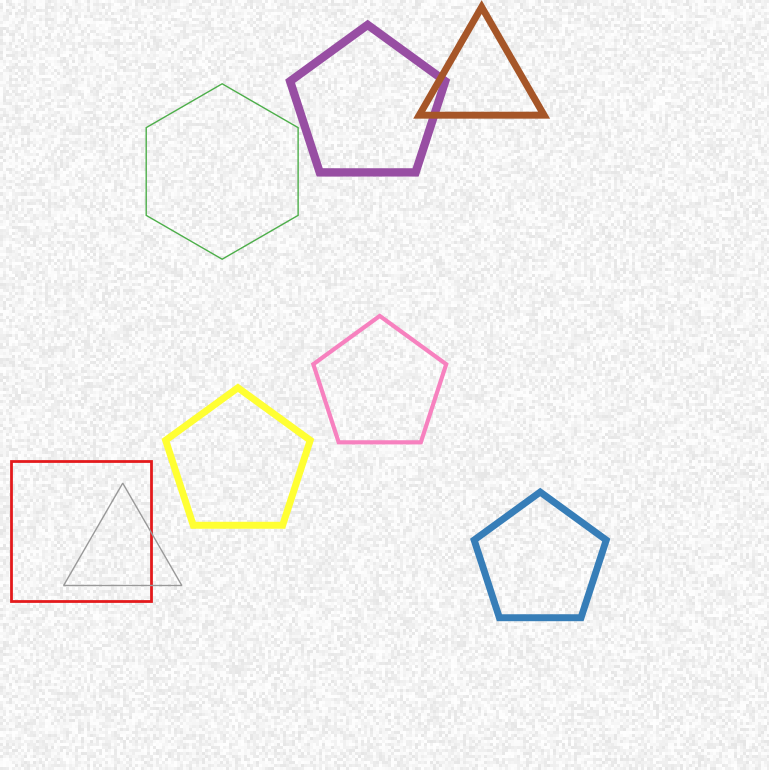[{"shape": "square", "thickness": 1, "radius": 0.46, "center": [0.105, 0.31]}, {"shape": "pentagon", "thickness": 2.5, "radius": 0.45, "center": [0.702, 0.271]}, {"shape": "hexagon", "thickness": 0.5, "radius": 0.57, "center": [0.289, 0.777]}, {"shape": "pentagon", "thickness": 3, "radius": 0.53, "center": [0.477, 0.862]}, {"shape": "pentagon", "thickness": 2.5, "radius": 0.49, "center": [0.309, 0.398]}, {"shape": "triangle", "thickness": 2.5, "radius": 0.47, "center": [0.626, 0.897]}, {"shape": "pentagon", "thickness": 1.5, "radius": 0.45, "center": [0.493, 0.499]}, {"shape": "triangle", "thickness": 0.5, "radius": 0.44, "center": [0.159, 0.284]}]